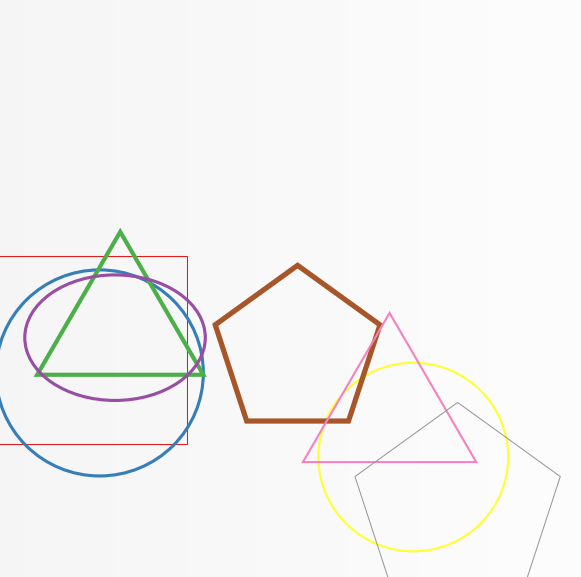[{"shape": "square", "thickness": 0.5, "radius": 0.82, "center": [0.159, 0.393]}, {"shape": "circle", "thickness": 1.5, "radius": 0.89, "center": [0.171, 0.353]}, {"shape": "triangle", "thickness": 2, "radius": 0.83, "center": [0.207, 0.433]}, {"shape": "oval", "thickness": 1.5, "radius": 0.78, "center": [0.198, 0.414]}, {"shape": "circle", "thickness": 1, "radius": 0.82, "center": [0.711, 0.208]}, {"shape": "pentagon", "thickness": 2.5, "radius": 0.75, "center": [0.512, 0.391]}, {"shape": "triangle", "thickness": 1, "radius": 0.86, "center": [0.67, 0.285]}, {"shape": "pentagon", "thickness": 0.5, "radius": 0.93, "center": [0.787, 0.117]}]